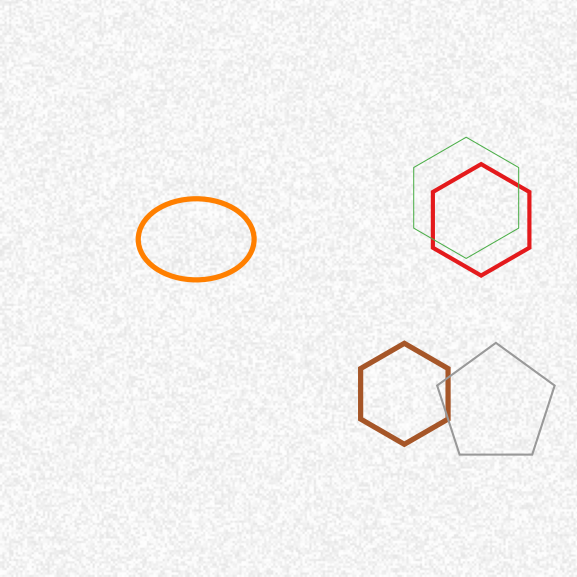[{"shape": "hexagon", "thickness": 2, "radius": 0.48, "center": [0.833, 0.618]}, {"shape": "hexagon", "thickness": 0.5, "radius": 0.52, "center": [0.807, 0.657]}, {"shape": "oval", "thickness": 2.5, "radius": 0.5, "center": [0.34, 0.585]}, {"shape": "hexagon", "thickness": 2.5, "radius": 0.44, "center": [0.7, 0.317]}, {"shape": "pentagon", "thickness": 1, "radius": 0.53, "center": [0.859, 0.298]}]